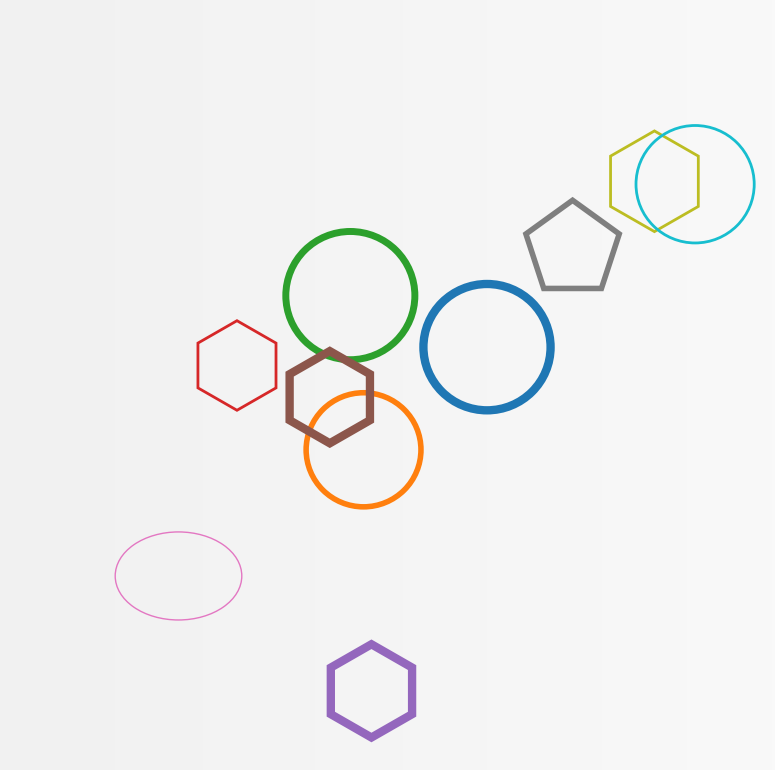[{"shape": "circle", "thickness": 3, "radius": 0.41, "center": [0.628, 0.549]}, {"shape": "circle", "thickness": 2, "radius": 0.37, "center": [0.469, 0.416]}, {"shape": "circle", "thickness": 2.5, "radius": 0.42, "center": [0.452, 0.616]}, {"shape": "hexagon", "thickness": 1, "radius": 0.29, "center": [0.306, 0.525]}, {"shape": "hexagon", "thickness": 3, "radius": 0.3, "center": [0.479, 0.103]}, {"shape": "hexagon", "thickness": 3, "radius": 0.3, "center": [0.426, 0.484]}, {"shape": "oval", "thickness": 0.5, "radius": 0.41, "center": [0.23, 0.252]}, {"shape": "pentagon", "thickness": 2, "radius": 0.32, "center": [0.739, 0.677]}, {"shape": "hexagon", "thickness": 1, "radius": 0.33, "center": [0.844, 0.765]}, {"shape": "circle", "thickness": 1, "radius": 0.38, "center": [0.897, 0.761]}]